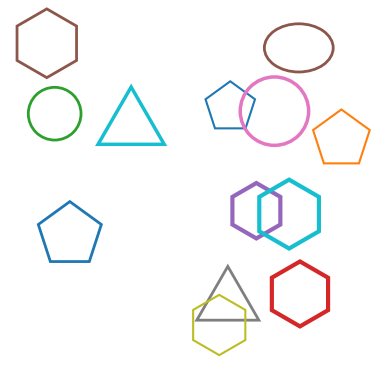[{"shape": "pentagon", "thickness": 1.5, "radius": 0.34, "center": [0.598, 0.721]}, {"shape": "pentagon", "thickness": 2, "radius": 0.43, "center": [0.181, 0.39]}, {"shape": "pentagon", "thickness": 1.5, "radius": 0.39, "center": [0.887, 0.638]}, {"shape": "circle", "thickness": 2, "radius": 0.34, "center": [0.142, 0.705]}, {"shape": "hexagon", "thickness": 3, "radius": 0.42, "center": [0.779, 0.237]}, {"shape": "hexagon", "thickness": 3, "radius": 0.36, "center": [0.666, 0.453]}, {"shape": "hexagon", "thickness": 2, "radius": 0.45, "center": [0.122, 0.888]}, {"shape": "oval", "thickness": 2, "radius": 0.45, "center": [0.776, 0.876]}, {"shape": "circle", "thickness": 2.5, "radius": 0.44, "center": [0.713, 0.711]}, {"shape": "triangle", "thickness": 2, "radius": 0.47, "center": [0.592, 0.215]}, {"shape": "hexagon", "thickness": 1.5, "radius": 0.39, "center": [0.569, 0.156]}, {"shape": "triangle", "thickness": 2.5, "radius": 0.5, "center": [0.341, 0.675]}, {"shape": "hexagon", "thickness": 3, "radius": 0.45, "center": [0.751, 0.444]}]